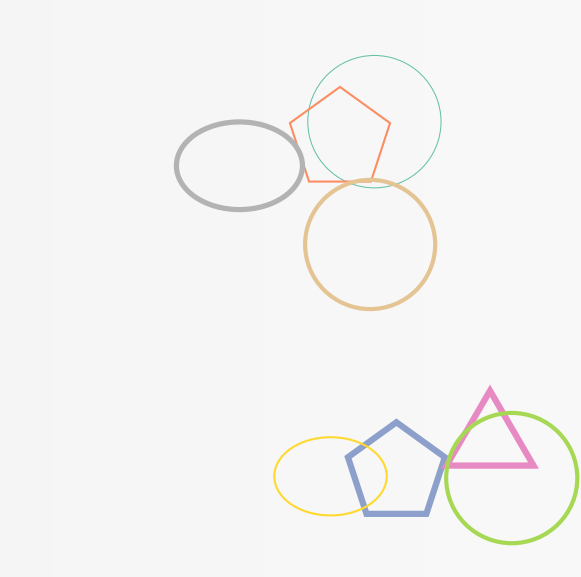[{"shape": "circle", "thickness": 0.5, "radius": 0.57, "center": [0.644, 0.788]}, {"shape": "pentagon", "thickness": 1, "radius": 0.45, "center": [0.585, 0.758]}, {"shape": "pentagon", "thickness": 3, "radius": 0.44, "center": [0.682, 0.18]}, {"shape": "triangle", "thickness": 3, "radius": 0.43, "center": [0.843, 0.236]}, {"shape": "circle", "thickness": 2, "radius": 0.56, "center": [0.88, 0.171]}, {"shape": "oval", "thickness": 1, "radius": 0.48, "center": [0.569, 0.174]}, {"shape": "circle", "thickness": 2, "radius": 0.56, "center": [0.637, 0.576]}, {"shape": "oval", "thickness": 2.5, "radius": 0.54, "center": [0.412, 0.712]}]